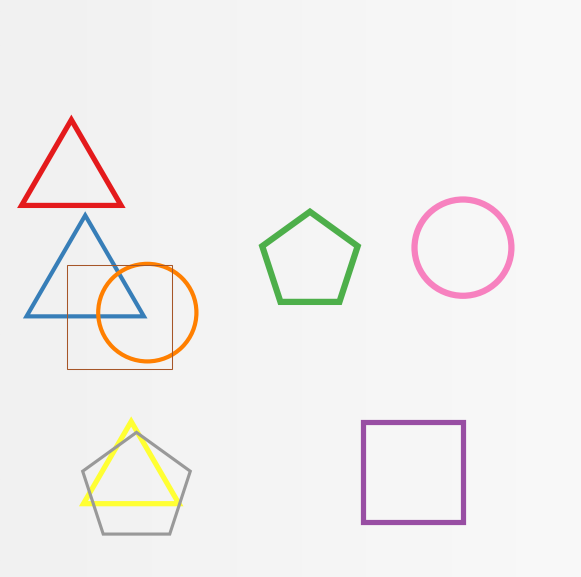[{"shape": "triangle", "thickness": 2.5, "radius": 0.49, "center": [0.123, 0.693]}, {"shape": "triangle", "thickness": 2, "radius": 0.58, "center": [0.147, 0.51]}, {"shape": "pentagon", "thickness": 3, "radius": 0.43, "center": [0.533, 0.546]}, {"shape": "square", "thickness": 2.5, "radius": 0.43, "center": [0.711, 0.182]}, {"shape": "circle", "thickness": 2, "radius": 0.42, "center": [0.253, 0.458]}, {"shape": "triangle", "thickness": 2.5, "radius": 0.47, "center": [0.226, 0.174]}, {"shape": "square", "thickness": 0.5, "radius": 0.45, "center": [0.206, 0.45]}, {"shape": "circle", "thickness": 3, "radius": 0.42, "center": [0.796, 0.57]}, {"shape": "pentagon", "thickness": 1.5, "radius": 0.49, "center": [0.235, 0.153]}]